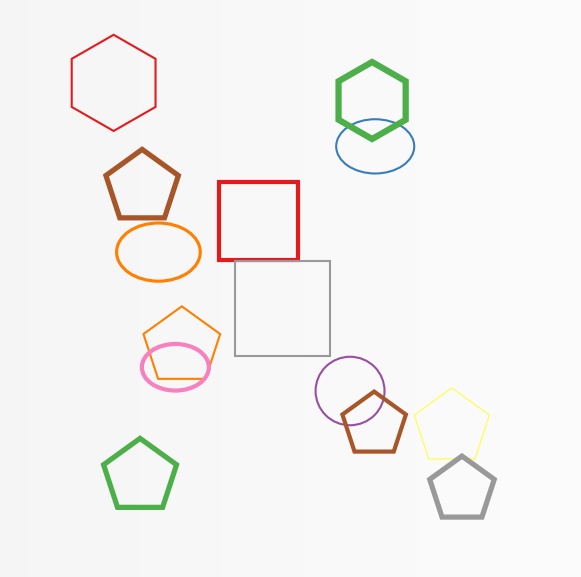[{"shape": "square", "thickness": 2, "radius": 0.34, "center": [0.444, 0.616]}, {"shape": "hexagon", "thickness": 1, "radius": 0.42, "center": [0.195, 0.856]}, {"shape": "oval", "thickness": 1, "radius": 0.34, "center": [0.646, 0.746]}, {"shape": "pentagon", "thickness": 2.5, "radius": 0.33, "center": [0.241, 0.174]}, {"shape": "hexagon", "thickness": 3, "radius": 0.33, "center": [0.64, 0.825]}, {"shape": "circle", "thickness": 1, "radius": 0.3, "center": [0.602, 0.322]}, {"shape": "oval", "thickness": 1.5, "radius": 0.36, "center": [0.273, 0.563]}, {"shape": "pentagon", "thickness": 1, "radius": 0.35, "center": [0.313, 0.399]}, {"shape": "pentagon", "thickness": 0.5, "radius": 0.34, "center": [0.777, 0.259]}, {"shape": "pentagon", "thickness": 2, "radius": 0.29, "center": [0.644, 0.264]}, {"shape": "pentagon", "thickness": 2.5, "radius": 0.33, "center": [0.245, 0.675]}, {"shape": "oval", "thickness": 2, "radius": 0.29, "center": [0.302, 0.363]}, {"shape": "square", "thickness": 1, "radius": 0.41, "center": [0.486, 0.464]}, {"shape": "pentagon", "thickness": 2.5, "radius": 0.29, "center": [0.795, 0.151]}]